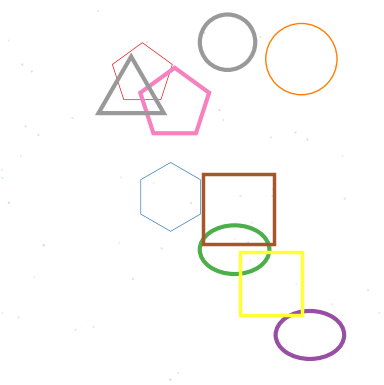[{"shape": "pentagon", "thickness": 0.5, "radius": 0.41, "center": [0.37, 0.807]}, {"shape": "hexagon", "thickness": 0.5, "radius": 0.45, "center": [0.443, 0.489]}, {"shape": "oval", "thickness": 3, "radius": 0.45, "center": [0.609, 0.351]}, {"shape": "oval", "thickness": 3, "radius": 0.45, "center": [0.805, 0.13]}, {"shape": "circle", "thickness": 1, "radius": 0.46, "center": [0.783, 0.846]}, {"shape": "square", "thickness": 2.5, "radius": 0.4, "center": [0.703, 0.264]}, {"shape": "square", "thickness": 2.5, "radius": 0.46, "center": [0.619, 0.457]}, {"shape": "pentagon", "thickness": 3, "radius": 0.47, "center": [0.454, 0.73]}, {"shape": "triangle", "thickness": 3, "radius": 0.49, "center": [0.341, 0.755]}, {"shape": "circle", "thickness": 3, "radius": 0.36, "center": [0.591, 0.89]}]